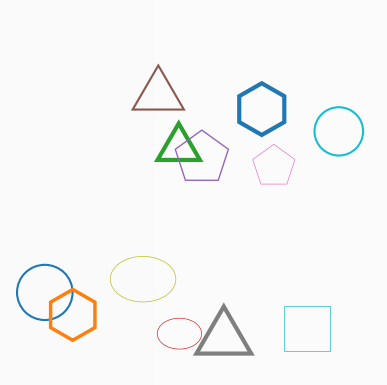[{"shape": "hexagon", "thickness": 3, "radius": 0.34, "center": [0.676, 0.717]}, {"shape": "circle", "thickness": 1.5, "radius": 0.36, "center": [0.116, 0.24]}, {"shape": "hexagon", "thickness": 2.5, "radius": 0.33, "center": [0.188, 0.182]}, {"shape": "triangle", "thickness": 3, "radius": 0.32, "center": [0.461, 0.616]}, {"shape": "oval", "thickness": 0.5, "radius": 0.29, "center": [0.463, 0.133]}, {"shape": "pentagon", "thickness": 1, "radius": 0.36, "center": [0.521, 0.59]}, {"shape": "triangle", "thickness": 1.5, "radius": 0.38, "center": [0.409, 0.754]}, {"shape": "pentagon", "thickness": 0.5, "radius": 0.29, "center": [0.707, 0.568]}, {"shape": "triangle", "thickness": 3, "radius": 0.41, "center": [0.578, 0.122]}, {"shape": "oval", "thickness": 0.5, "radius": 0.42, "center": [0.369, 0.275]}, {"shape": "circle", "thickness": 1.5, "radius": 0.31, "center": [0.874, 0.659]}, {"shape": "square", "thickness": 0.5, "radius": 0.29, "center": [0.792, 0.146]}]